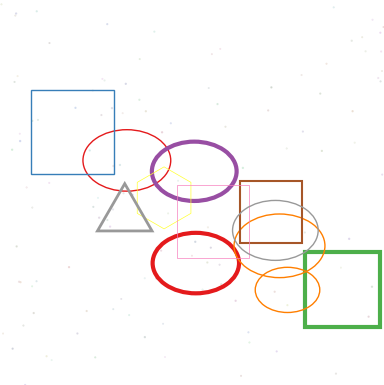[{"shape": "oval", "thickness": 1, "radius": 0.57, "center": [0.329, 0.583]}, {"shape": "oval", "thickness": 3, "radius": 0.56, "center": [0.509, 0.317]}, {"shape": "square", "thickness": 1, "radius": 0.54, "center": [0.189, 0.657]}, {"shape": "square", "thickness": 3, "radius": 0.49, "center": [0.89, 0.249]}, {"shape": "oval", "thickness": 3, "radius": 0.55, "center": [0.505, 0.555]}, {"shape": "oval", "thickness": 1, "radius": 0.59, "center": [0.726, 0.362]}, {"shape": "oval", "thickness": 1, "radius": 0.42, "center": [0.747, 0.247]}, {"shape": "hexagon", "thickness": 0.5, "radius": 0.4, "center": [0.426, 0.486]}, {"shape": "square", "thickness": 1.5, "radius": 0.4, "center": [0.704, 0.45]}, {"shape": "square", "thickness": 0.5, "radius": 0.47, "center": [0.553, 0.425]}, {"shape": "triangle", "thickness": 2, "radius": 0.41, "center": [0.324, 0.441]}, {"shape": "oval", "thickness": 1, "radius": 0.56, "center": [0.715, 0.402]}]